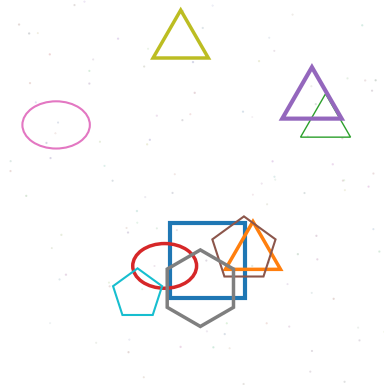[{"shape": "square", "thickness": 3, "radius": 0.49, "center": [0.539, 0.325]}, {"shape": "triangle", "thickness": 2.5, "radius": 0.41, "center": [0.657, 0.342]}, {"shape": "triangle", "thickness": 1, "radius": 0.37, "center": [0.846, 0.681]}, {"shape": "oval", "thickness": 2.5, "radius": 0.41, "center": [0.428, 0.309]}, {"shape": "triangle", "thickness": 3, "radius": 0.45, "center": [0.81, 0.736]}, {"shape": "pentagon", "thickness": 1.5, "radius": 0.43, "center": [0.634, 0.352]}, {"shape": "oval", "thickness": 1.5, "radius": 0.44, "center": [0.146, 0.676]}, {"shape": "hexagon", "thickness": 2.5, "radius": 0.5, "center": [0.52, 0.251]}, {"shape": "triangle", "thickness": 2.5, "radius": 0.41, "center": [0.469, 0.891]}, {"shape": "pentagon", "thickness": 1.5, "radius": 0.33, "center": [0.357, 0.236]}]